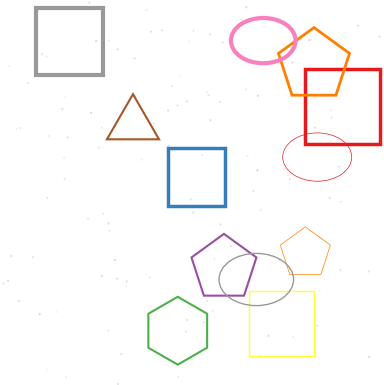[{"shape": "square", "thickness": 2.5, "radius": 0.49, "center": [0.891, 0.723]}, {"shape": "oval", "thickness": 0.5, "radius": 0.45, "center": [0.824, 0.592]}, {"shape": "square", "thickness": 2.5, "radius": 0.37, "center": [0.511, 0.54]}, {"shape": "hexagon", "thickness": 1.5, "radius": 0.44, "center": [0.462, 0.141]}, {"shape": "pentagon", "thickness": 1.5, "radius": 0.44, "center": [0.582, 0.304]}, {"shape": "pentagon", "thickness": 0.5, "radius": 0.34, "center": [0.793, 0.342]}, {"shape": "pentagon", "thickness": 2, "radius": 0.49, "center": [0.816, 0.831]}, {"shape": "square", "thickness": 1, "radius": 0.42, "center": [0.731, 0.159]}, {"shape": "triangle", "thickness": 1.5, "radius": 0.39, "center": [0.345, 0.677]}, {"shape": "oval", "thickness": 3, "radius": 0.42, "center": [0.684, 0.895]}, {"shape": "oval", "thickness": 1, "radius": 0.48, "center": [0.666, 0.274]}, {"shape": "square", "thickness": 3, "radius": 0.44, "center": [0.182, 0.893]}]